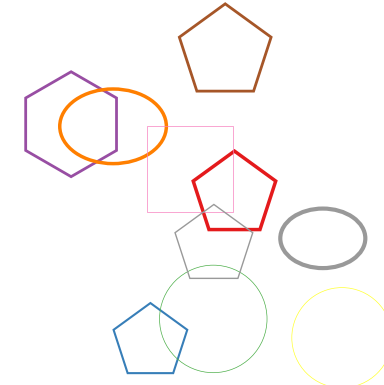[{"shape": "pentagon", "thickness": 2.5, "radius": 0.56, "center": [0.609, 0.495]}, {"shape": "pentagon", "thickness": 1.5, "radius": 0.5, "center": [0.391, 0.112]}, {"shape": "circle", "thickness": 0.5, "radius": 0.7, "center": [0.554, 0.172]}, {"shape": "hexagon", "thickness": 2, "radius": 0.68, "center": [0.185, 0.677]}, {"shape": "oval", "thickness": 2.5, "radius": 0.69, "center": [0.294, 0.672]}, {"shape": "circle", "thickness": 0.5, "radius": 0.65, "center": [0.888, 0.123]}, {"shape": "pentagon", "thickness": 2, "radius": 0.63, "center": [0.585, 0.865]}, {"shape": "square", "thickness": 0.5, "radius": 0.56, "center": [0.493, 0.562]}, {"shape": "pentagon", "thickness": 1, "radius": 0.53, "center": [0.556, 0.363]}, {"shape": "oval", "thickness": 3, "radius": 0.55, "center": [0.838, 0.381]}]